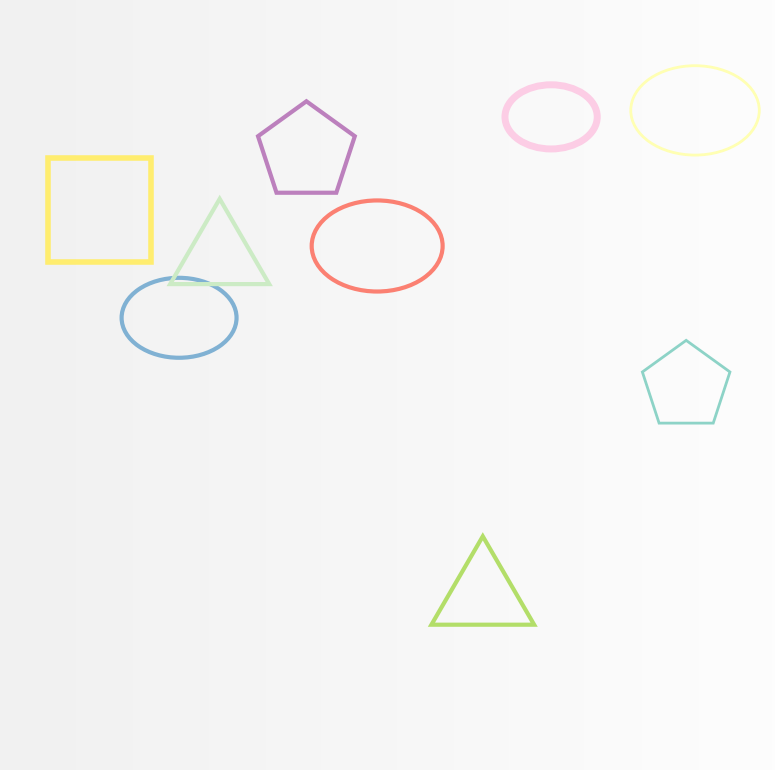[{"shape": "pentagon", "thickness": 1, "radius": 0.3, "center": [0.885, 0.499]}, {"shape": "oval", "thickness": 1, "radius": 0.41, "center": [0.897, 0.857]}, {"shape": "oval", "thickness": 1.5, "radius": 0.42, "center": [0.487, 0.681]}, {"shape": "oval", "thickness": 1.5, "radius": 0.37, "center": [0.231, 0.587]}, {"shape": "triangle", "thickness": 1.5, "radius": 0.38, "center": [0.623, 0.227]}, {"shape": "oval", "thickness": 2.5, "radius": 0.3, "center": [0.711, 0.848]}, {"shape": "pentagon", "thickness": 1.5, "radius": 0.33, "center": [0.395, 0.803]}, {"shape": "triangle", "thickness": 1.5, "radius": 0.37, "center": [0.283, 0.668]}, {"shape": "square", "thickness": 2, "radius": 0.33, "center": [0.128, 0.727]}]